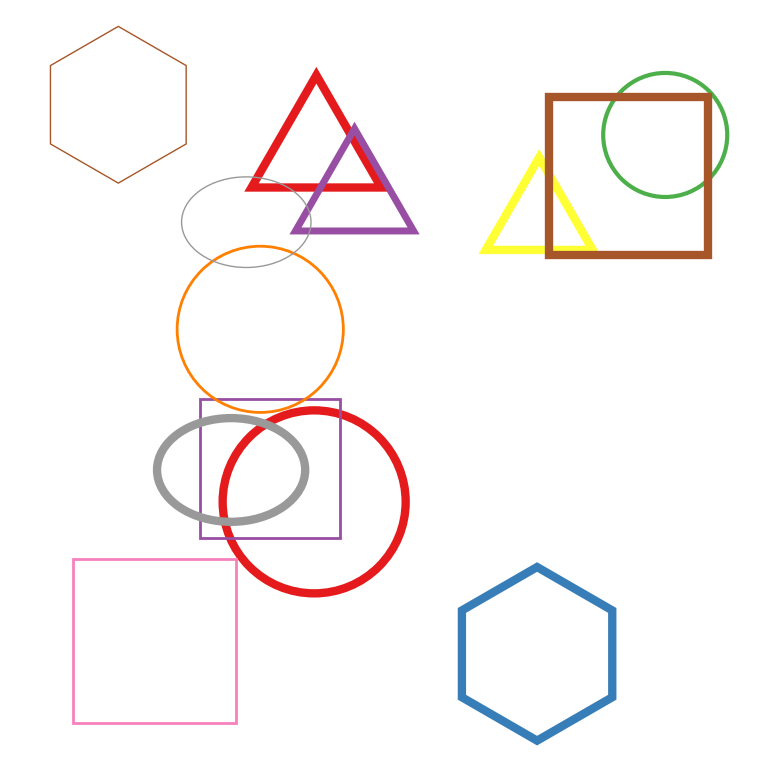[{"shape": "circle", "thickness": 3, "radius": 0.59, "center": [0.408, 0.348]}, {"shape": "triangle", "thickness": 3, "radius": 0.49, "center": [0.411, 0.805]}, {"shape": "hexagon", "thickness": 3, "radius": 0.56, "center": [0.698, 0.151]}, {"shape": "circle", "thickness": 1.5, "radius": 0.4, "center": [0.864, 0.825]}, {"shape": "square", "thickness": 1, "radius": 0.45, "center": [0.351, 0.391]}, {"shape": "triangle", "thickness": 2.5, "radius": 0.44, "center": [0.46, 0.744]}, {"shape": "circle", "thickness": 1, "radius": 0.54, "center": [0.338, 0.572]}, {"shape": "triangle", "thickness": 3, "radius": 0.4, "center": [0.7, 0.716]}, {"shape": "square", "thickness": 3, "radius": 0.51, "center": [0.816, 0.771]}, {"shape": "hexagon", "thickness": 0.5, "radius": 0.51, "center": [0.154, 0.864]}, {"shape": "square", "thickness": 1, "radius": 0.53, "center": [0.2, 0.167]}, {"shape": "oval", "thickness": 0.5, "radius": 0.42, "center": [0.32, 0.711]}, {"shape": "oval", "thickness": 3, "radius": 0.48, "center": [0.3, 0.39]}]